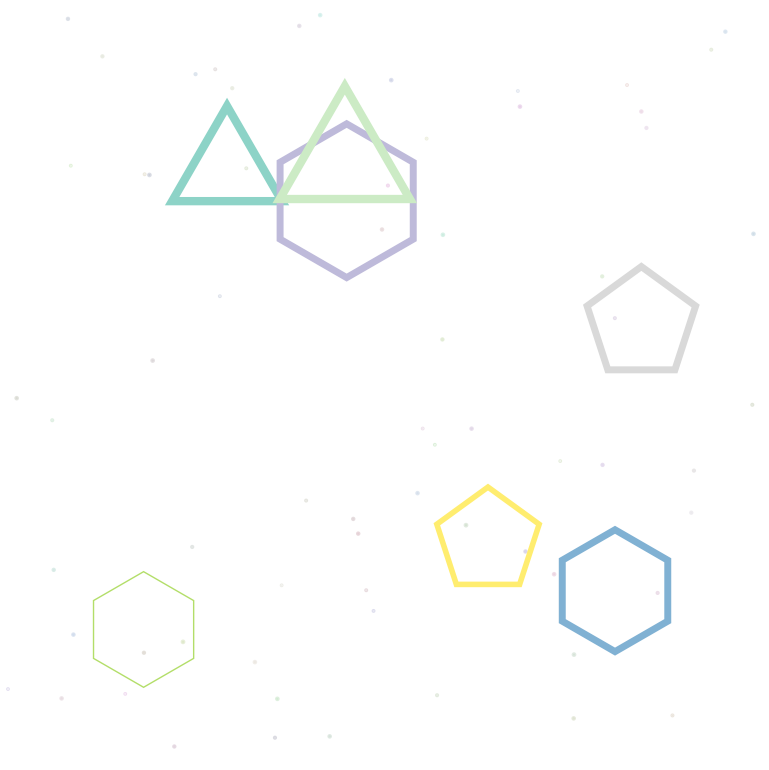[{"shape": "triangle", "thickness": 3, "radius": 0.41, "center": [0.295, 0.78]}, {"shape": "hexagon", "thickness": 2.5, "radius": 0.5, "center": [0.45, 0.739]}, {"shape": "hexagon", "thickness": 2.5, "radius": 0.4, "center": [0.799, 0.233]}, {"shape": "hexagon", "thickness": 0.5, "radius": 0.38, "center": [0.186, 0.182]}, {"shape": "pentagon", "thickness": 2.5, "radius": 0.37, "center": [0.833, 0.58]}, {"shape": "triangle", "thickness": 3, "radius": 0.49, "center": [0.448, 0.79]}, {"shape": "pentagon", "thickness": 2, "radius": 0.35, "center": [0.634, 0.298]}]